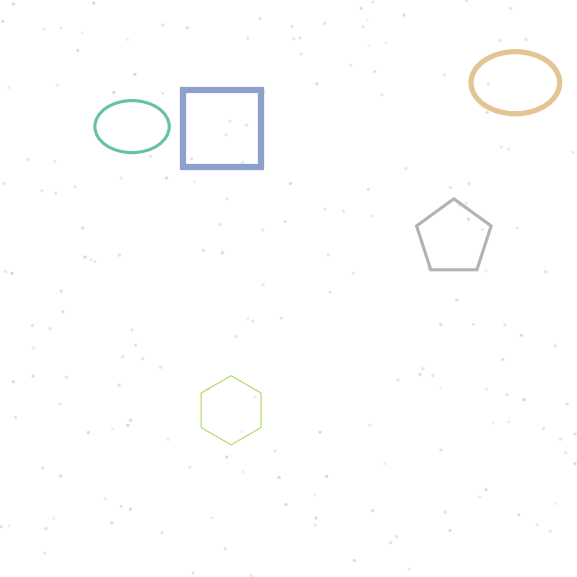[{"shape": "oval", "thickness": 1.5, "radius": 0.32, "center": [0.229, 0.78]}, {"shape": "square", "thickness": 3, "radius": 0.34, "center": [0.385, 0.777]}, {"shape": "hexagon", "thickness": 0.5, "radius": 0.3, "center": [0.4, 0.289]}, {"shape": "oval", "thickness": 2.5, "radius": 0.38, "center": [0.892, 0.856]}, {"shape": "pentagon", "thickness": 1.5, "radius": 0.34, "center": [0.786, 0.587]}]